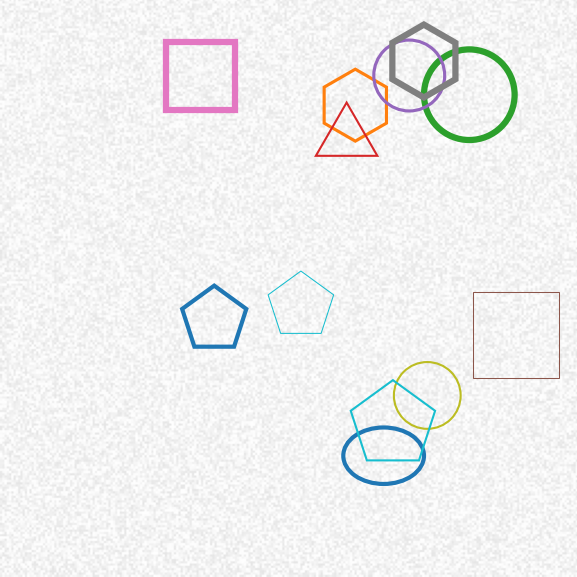[{"shape": "oval", "thickness": 2, "radius": 0.35, "center": [0.664, 0.21]}, {"shape": "pentagon", "thickness": 2, "radius": 0.29, "center": [0.371, 0.446]}, {"shape": "hexagon", "thickness": 1.5, "radius": 0.31, "center": [0.615, 0.817]}, {"shape": "circle", "thickness": 3, "radius": 0.39, "center": [0.813, 0.835]}, {"shape": "triangle", "thickness": 1, "radius": 0.31, "center": [0.6, 0.76]}, {"shape": "circle", "thickness": 1.5, "radius": 0.31, "center": [0.709, 0.868]}, {"shape": "square", "thickness": 0.5, "radius": 0.37, "center": [0.893, 0.419]}, {"shape": "square", "thickness": 3, "radius": 0.3, "center": [0.347, 0.867]}, {"shape": "hexagon", "thickness": 3, "radius": 0.32, "center": [0.734, 0.893]}, {"shape": "circle", "thickness": 1, "radius": 0.29, "center": [0.74, 0.314]}, {"shape": "pentagon", "thickness": 0.5, "radius": 0.3, "center": [0.521, 0.47]}, {"shape": "pentagon", "thickness": 1, "radius": 0.38, "center": [0.68, 0.264]}]